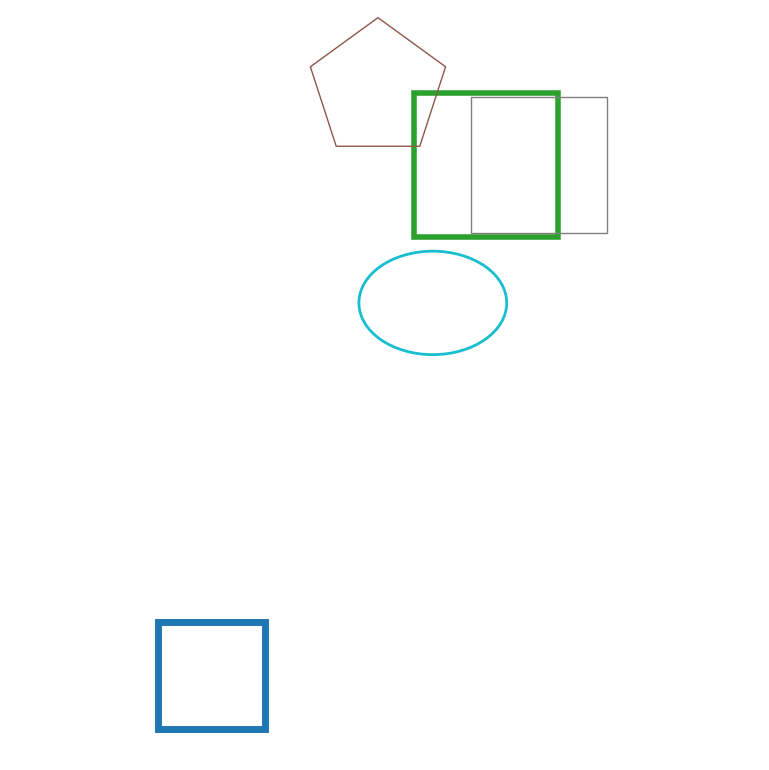[{"shape": "square", "thickness": 2.5, "radius": 0.35, "center": [0.274, 0.122]}, {"shape": "square", "thickness": 2, "radius": 0.47, "center": [0.631, 0.786]}, {"shape": "pentagon", "thickness": 0.5, "radius": 0.46, "center": [0.491, 0.885]}, {"shape": "square", "thickness": 0.5, "radius": 0.44, "center": [0.7, 0.786]}, {"shape": "oval", "thickness": 1, "radius": 0.48, "center": [0.562, 0.607]}]